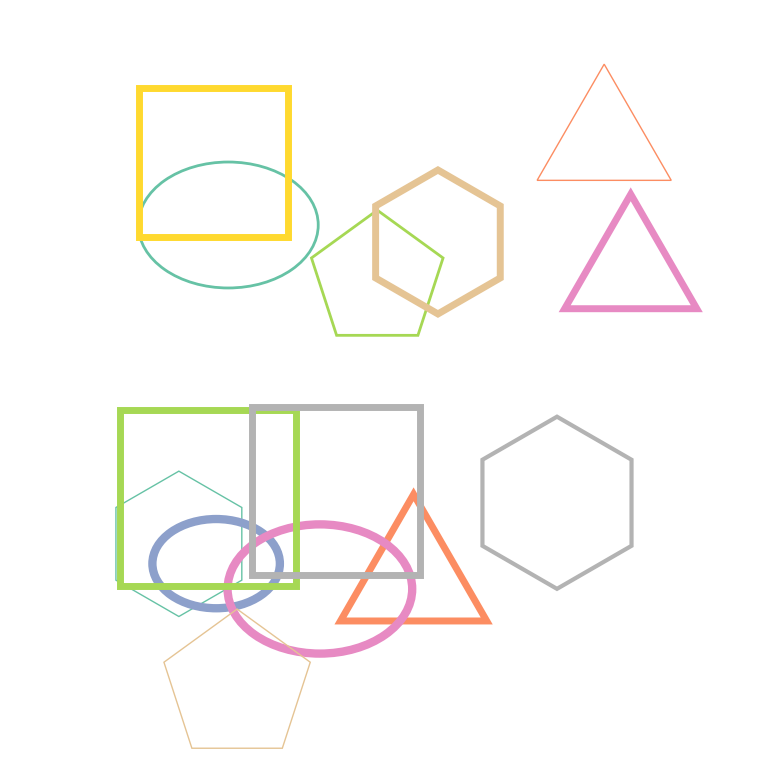[{"shape": "hexagon", "thickness": 0.5, "radius": 0.47, "center": [0.232, 0.294]}, {"shape": "oval", "thickness": 1, "radius": 0.58, "center": [0.296, 0.708]}, {"shape": "triangle", "thickness": 0.5, "radius": 0.5, "center": [0.785, 0.816]}, {"shape": "triangle", "thickness": 2.5, "radius": 0.55, "center": [0.537, 0.248]}, {"shape": "oval", "thickness": 3, "radius": 0.41, "center": [0.281, 0.268]}, {"shape": "triangle", "thickness": 2.5, "radius": 0.5, "center": [0.819, 0.649]}, {"shape": "oval", "thickness": 3, "radius": 0.6, "center": [0.415, 0.235]}, {"shape": "square", "thickness": 2.5, "radius": 0.57, "center": [0.27, 0.354]}, {"shape": "pentagon", "thickness": 1, "radius": 0.45, "center": [0.49, 0.637]}, {"shape": "square", "thickness": 2.5, "radius": 0.48, "center": [0.278, 0.789]}, {"shape": "pentagon", "thickness": 0.5, "radius": 0.5, "center": [0.308, 0.109]}, {"shape": "hexagon", "thickness": 2.5, "radius": 0.47, "center": [0.569, 0.686]}, {"shape": "square", "thickness": 2.5, "radius": 0.55, "center": [0.436, 0.362]}, {"shape": "hexagon", "thickness": 1.5, "radius": 0.56, "center": [0.723, 0.347]}]